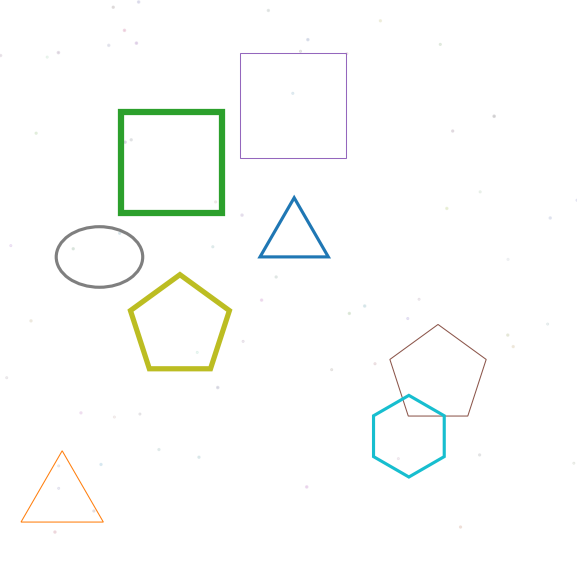[{"shape": "triangle", "thickness": 1.5, "radius": 0.34, "center": [0.509, 0.588]}, {"shape": "triangle", "thickness": 0.5, "radius": 0.41, "center": [0.108, 0.136]}, {"shape": "square", "thickness": 3, "radius": 0.44, "center": [0.298, 0.718]}, {"shape": "square", "thickness": 0.5, "radius": 0.46, "center": [0.507, 0.817]}, {"shape": "pentagon", "thickness": 0.5, "radius": 0.44, "center": [0.758, 0.35]}, {"shape": "oval", "thickness": 1.5, "radius": 0.37, "center": [0.172, 0.554]}, {"shape": "pentagon", "thickness": 2.5, "radius": 0.45, "center": [0.312, 0.433]}, {"shape": "hexagon", "thickness": 1.5, "radius": 0.35, "center": [0.708, 0.244]}]